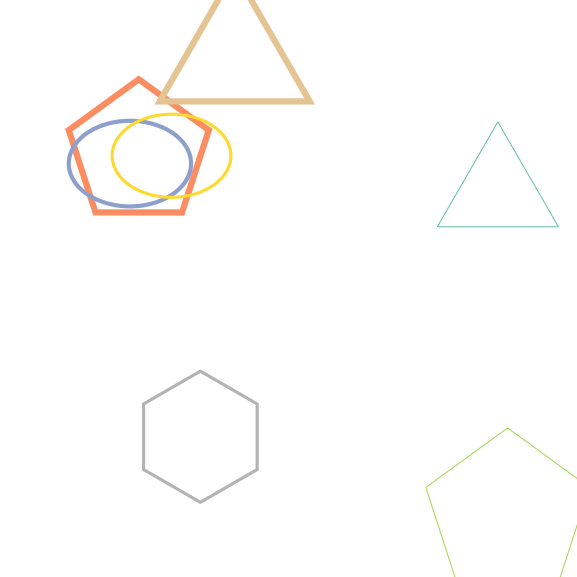[{"shape": "triangle", "thickness": 0.5, "radius": 0.61, "center": [0.862, 0.667]}, {"shape": "pentagon", "thickness": 3, "radius": 0.64, "center": [0.24, 0.734]}, {"shape": "oval", "thickness": 2, "radius": 0.53, "center": [0.225, 0.716]}, {"shape": "pentagon", "thickness": 0.5, "radius": 0.74, "center": [0.879, 0.109]}, {"shape": "oval", "thickness": 1.5, "radius": 0.51, "center": [0.297, 0.729]}, {"shape": "triangle", "thickness": 3, "radius": 0.75, "center": [0.406, 0.899]}, {"shape": "hexagon", "thickness": 1.5, "radius": 0.57, "center": [0.347, 0.243]}]